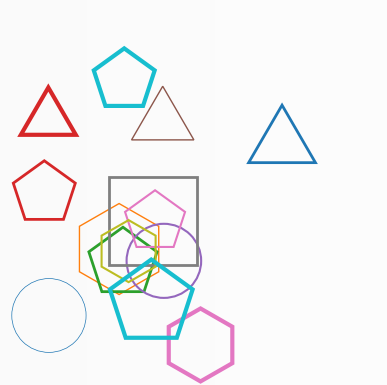[{"shape": "triangle", "thickness": 2, "radius": 0.5, "center": [0.728, 0.627]}, {"shape": "circle", "thickness": 0.5, "radius": 0.48, "center": [0.126, 0.181]}, {"shape": "hexagon", "thickness": 1, "radius": 0.59, "center": [0.307, 0.353]}, {"shape": "pentagon", "thickness": 2, "radius": 0.46, "center": [0.317, 0.317]}, {"shape": "pentagon", "thickness": 2, "radius": 0.42, "center": [0.114, 0.498]}, {"shape": "triangle", "thickness": 3, "radius": 0.41, "center": [0.125, 0.691]}, {"shape": "circle", "thickness": 1.5, "radius": 0.48, "center": [0.423, 0.322]}, {"shape": "triangle", "thickness": 1, "radius": 0.46, "center": [0.42, 0.683]}, {"shape": "hexagon", "thickness": 3, "radius": 0.47, "center": [0.518, 0.104]}, {"shape": "pentagon", "thickness": 1.5, "radius": 0.41, "center": [0.4, 0.424]}, {"shape": "square", "thickness": 2, "radius": 0.57, "center": [0.395, 0.426]}, {"shape": "hexagon", "thickness": 1.5, "radius": 0.4, "center": [0.332, 0.348]}, {"shape": "pentagon", "thickness": 3, "radius": 0.56, "center": [0.39, 0.214]}, {"shape": "pentagon", "thickness": 3, "radius": 0.41, "center": [0.321, 0.792]}]